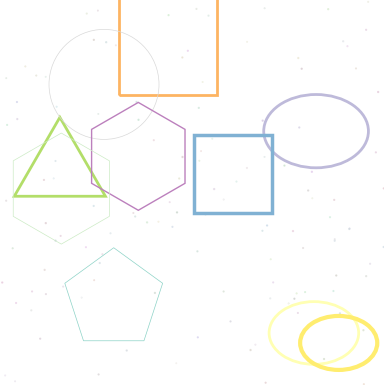[{"shape": "pentagon", "thickness": 0.5, "radius": 0.67, "center": [0.295, 0.223]}, {"shape": "oval", "thickness": 2, "radius": 0.58, "center": [0.815, 0.135]}, {"shape": "oval", "thickness": 2, "radius": 0.68, "center": [0.821, 0.659]}, {"shape": "square", "thickness": 2.5, "radius": 0.51, "center": [0.605, 0.548]}, {"shape": "square", "thickness": 2, "radius": 0.64, "center": [0.437, 0.88]}, {"shape": "triangle", "thickness": 2, "radius": 0.68, "center": [0.155, 0.559]}, {"shape": "circle", "thickness": 0.5, "radius": 0.71, "center": [0.27, 0.781]}, {"shape": "hexagon", "thickness": 1, "radius": 0.7, "center": [0.359, 0.594]}, {"shape": "hexagon", "thickness": 0.5, "radius": 0.72, "center": [0.159, 0.51]}, {"shape": "oval", "thickness": 3, "radius": 0.5, "center": [0.88, 0.109]}]